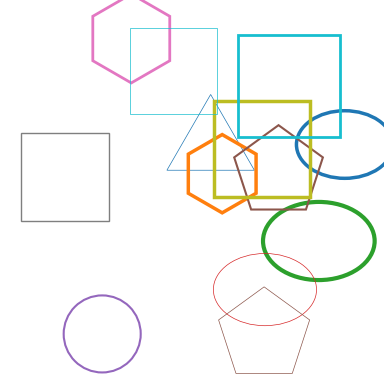[{"shape": "oval", "thickness": 2.5, "radius": 0.63, "center": [0.895, 0.625]}, {"shape": "triangle", "thickness": 0.5, "radius": 0.66, "center": [0.547, 0.623]}, {"shape": "hexagon", "thickness": 2.5, "radius": 0.51, "center": [0.577, 0.549]}, {"shape": "oval", "thickness": 3, "radius": 0.72, "center": [0.828, 0.374]}, {"shape": "oval", "thickness": 0.5, "radius": 0.67, "center": [0.688, 0.248]}, {"shape": "circle", "thickness": 1.5, "radius": 0.5, "center": [0.265, 0.133]}, {"shape": "pentagon", "thickness": 1.5, "radius": 0.61, "center": [0.723, 0.554]}, {"shape": "pentagon", "thickness": 0.5, "radius": 0.62, "center": [0.686, 0.131]}, {"shape": "hexagon", "thickness": 2, "radius": 0.58, "center": [0.341, 0.9]}, {"shape": "square", "thickness": 1, "radius": 0.58, "center": [0.169, 0.54]}, {"shape": "square", "thickness": 2.5, "radius": 0.62, "center": [0.681, 0.613]}, {"shape": "square", "thickness": 0.5, "radius": 0.56, "center": [0.451, 0.816]}, {"shape": "square", "thickness": 2, "radius": 0.66, "center": [0.751, 0.776]}]